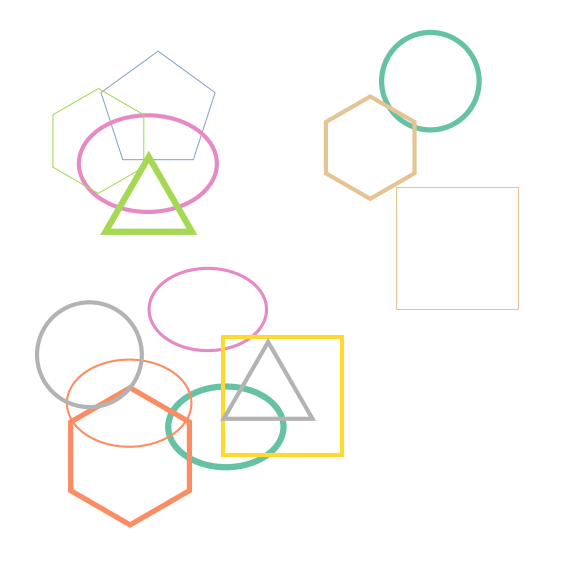[{"shape": "oval", "thickness": 3, "radius": 0.5, "center": [0.391, 0.26]}, {"shape": "circle", "thickness": 2.5, "radius": 0.42, "center": [0.745, 0.859]}, {"shape": "hexagon", "thickness": 2.5, "radius": 0.59, "center": [0.225, 0.209]}, {"shape": "oval", "thickness": 1, "radius": 0.54, "center": [0.224, 0.301]}, {"shape": "pentagon", "thickness": 0.5, "radius": 0.52, "center": [0.274, 0.807]}, {"shape": "oval", "thickness": 2, "radius": 0.6, "center": [0.256, 0.716]}, {"shape": "oval", "thickness": 1.5, "radius": 0.51, "center": [0.36, 0.463]}, {"shape": "hexagon", "thickness": 0.5, "radius": 0.45, "center": [0.17, 0.755]}, {"shape": "triangle", "thickness": 3, "radius": 0.43, "center": [0.258, 0.641]}, {"shape": "square", "thickness": 2, "radius": 0.51, "center": [0.489, 0.313]}, {"shape": "square", "thickness": 0.5, "radius": 0.53, "center": [0.792, 0.57]}, {"shape": "hexagon", "thickness": 2, "radius": 0.44, "center": [0.641, 0.743]}, {"shape": "triangle", "thickness": 2, "radius": 0.44, "center": [0.464, 0.318]}, {"shape": "circle", "thickness": 2, "radius": 0.45, "center": [0.155, 0.385]}]